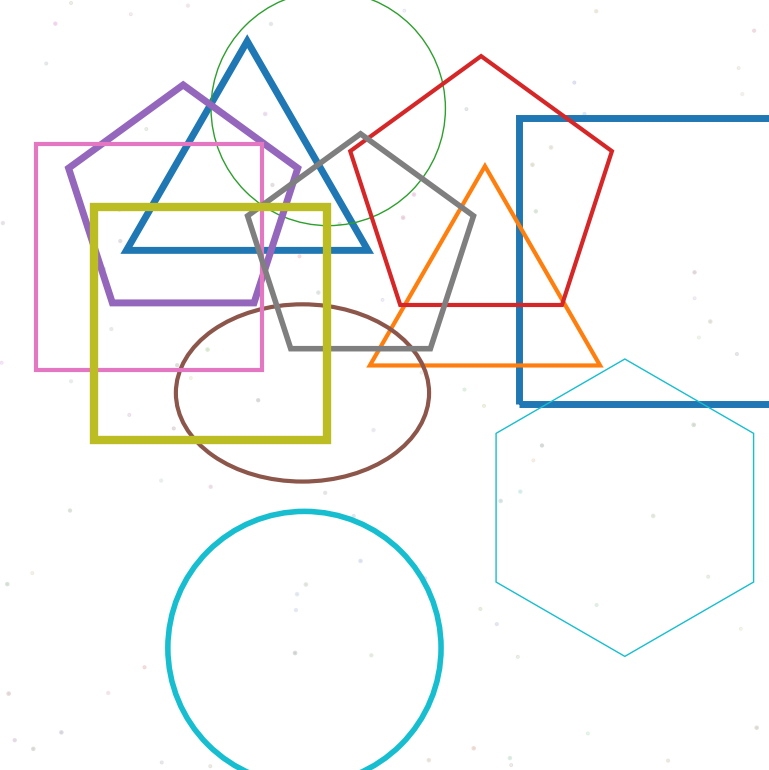[{"shape": "triangle", "thickness": 2.5, "radius": 0.91, "center": [0.321, 0.765]}, {"shape": "square", "thickness": 2.5, "radius": 0.93, "center": [0.859, 0.661]}, {"shape": "triangle", "thickness": 1.5, "radius": 0.86, "center": [0.63, 0.612]}, {"shape": "circle", "thickness": 0.5, "radius": 0.76, "center": [0.426, 0.859]}, {"shape": "pentagon", "thickness": 1.5, "radius": 0.89, "center": [0.625, 0.748]}, {"shape": "pentagon", "thickness": 2.5, "radius": 0.78, "center": [0.238, 0.733]}, {"shape": "oval", "thickness": 1.5, "radius": 0.82, "center": [0.393, 0.49]}, {"shape": "square", "thickness": 1.5, "radius": 0.73, "center": [0.193, 0.666]}, {"shape": "pentagon", "thickness": 2, "radius": 0.77, "center": [0.468, 0.672]}, {"shape": "square", "thickness": 3, "radius": 0.76, "center": [0.273, 0.58]}, {"shape": "hexagon", "thickness": 0.5, "radius": 0.97, "center": [0.811, 0.341]}, {"shape": "circle", "thickness": 2, "radius": 0.89, "center": [0.395, 0.158]}]